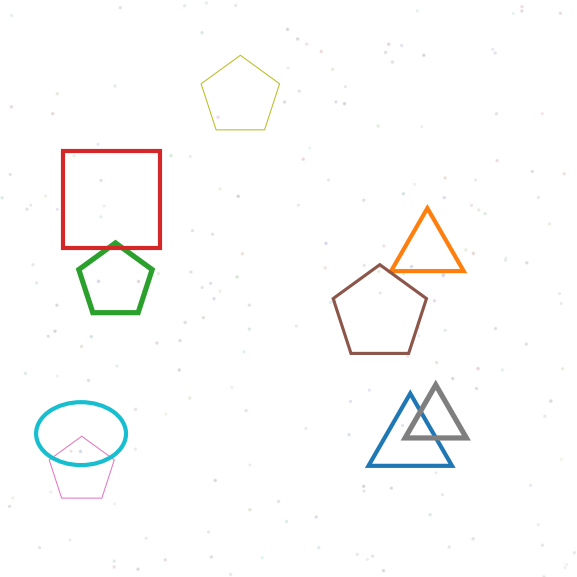[{"shape": "triangle", "thickness": 2, "radius": 0.42, "center": [0.71, 0.234]}, {"shape": "triangle", "thickness": 2, "radius": 0.36, "center": [0.74, 0.566]}, {"shape": "pentagon", "thickness": 2.5, "radius": 0.33, "center": [0.2, 0.512]}, {"shape": "square", "thickness": 2, "radius": 0.42, "center": [0.193, 0.654]}, {"shape": "pentagon", "thickness": 1.5, "radius": 0.42, "center": [0.658, 0.456]}, {"shape": "pentagon", "thickness": 0.5, "radius": 0.3, "center": [0.142, 0.185]}, {"shape": "triangle", "thickness": 2.5, "radius": 0.31, "center": [0.755, 0.271]}, {"shape": "pentagon", "thickness": 0.5, "radius": 0.36, "center": [0.416, 0.832]}, {"shape": "oval", "thickness": 2, "radius": 0.39, "center": [0.14, 0.248]}]